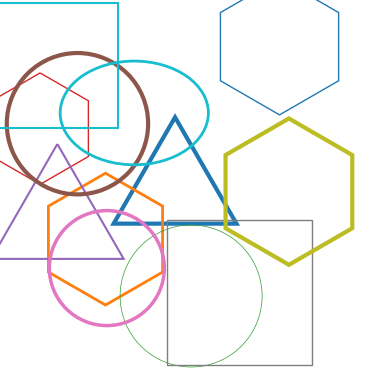[{"shape": "hexagon", "thickness": 1, "radius": 0.89, "center": [0.726, 0.879]}, {"shape": "triangle", "thickness": 3, "radius": 0.92, "center": [0.455, 0.511]}, {"shape": "hexagon", "thickness": 2, "radius": 0.86, "center": [0.274, 0.379]}, {"shape": "circle", "thickness": 0.5, "radius": 0.92, "center": [0.496, 0.231]}, {"shape": "hexagon", "thickness": 1, "radius": 0.72, "center": [0.104, 0.666]}, {"shape": "triangle", "thickness": 1.5, "radius": 0.99, "center": [0.149, 0.427]}, {"shape": "circle", "thickness": 3, "radius": 0.92, "center": [0.201, 0.679]}, {"shape": "circle", "thickness": 2.5, "radius": 0.75, "center": [0.278, 0.304]}, {"shape": "square", "thickness": 1, "radius": 0.94, "center": [0.622, 0.24]}, {"shape": "hexagon", "thickness": 3, "radius": 0.95, "center": [0.75, 0.502]}, {"shape": "oval", "thickness": 2, "radius": 0.96, "center": [0.349, 0.707]}, {"shape": "square", "thickness": 1.5, "radius": 0.81, "center": [0.144, 0.829]}]